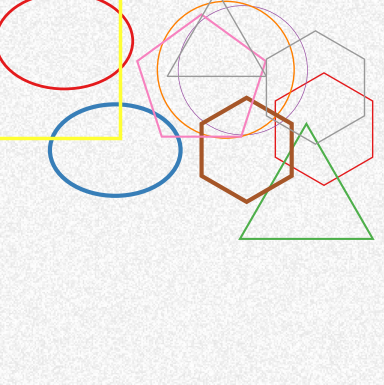[{"shape": "oval", "thickness": 2, "radius": 0.89, "center": [0.167, 0.894]}, {"shape": "hexagon", "thickness": 1, "radius": 0.73, "center": [0.842, 0.665]}, {"shape": "oval", "thickness": 3, "radius": 0.85, "center": [0.299, 0.61]}, {"shape": "triangle", "thickness": 1.5, "radius": 1.0, "center": [0.796, 0.479]}, {"shape": "circle", "thickness": 0.5, "radius": 0.84, "center": [0.631, 0.817]}, {"shape": "circle", "thickness": 1, "radius": 0.89, "center": [0.586, 0.819]}, {"shape": "square", "thickness": 2.5, "radius": 0.95, "center": [0.122, 0.832]}, {"shape": "hexagon", "thickness": 3, "radius": 0.68, "center": [0.641, 0.611]}, {"shape": "pentagon", "thickness": 1.5, "radius": 0.88, "center": [0.523, 0.787]}, {"shape": "hexagon", "thickness": 1, "radius": 0.74, "center": [0.819, 0.773]}, {"shape": "triangle", "thickness": 1, "radius": 0.74, "center": [0.563, 0.876]}]